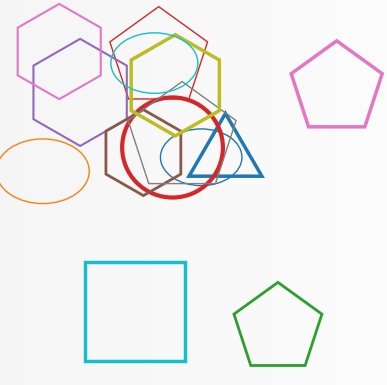[{"shape": "oval", "thickness": 1, "radius": 0.53, "center": [0.519, 0.592]}, {"shape": "triangle", "thickness": 2.5, "radius": 0.54, "center": [0.582, 0.597]}, {"shape": "oval", "thickness": 1, "radius": 0.6, "center": [0.11, 0.555]}, {"shape": "pentagon", "thickness": 2, "radius": 0.6, "center": [0.717, 0.147]}, {"shape": "pentagon", "thickness": 1, "radius": 0.66, "center": [0.41, 0.85]}, {"shape": "circle", "thickness": 3, "radius": 0.65, "center": [0.445, 0.617]}, {"shape": "hexagon", "thickness": 1.5, "radius": 0.7, "center": [0.207, 0.76]}, {"shape": "hexagon", "thickness": 2, "radius": 0.56, "center": [0.37, 0.604]}, {"shape": "pentagon", "thickness": 2.5, "radius": 0.62, "center": [0.869, 0.77]}, {"shape": "hexagon", "thickness": 1.5, "radius": 0.62, "center": [0.153, 0.866]}, {"shape": "pentagon", "thickness": 1, "radius": 0.73, "center": [0.47, 0.642]}, {"shape": "hexagon", "thickness": 2.5, "radius": 0.66, "center": [0.452, 0.778]}, {"shape": "square", "thickness": 2.5, "radius": 0.64, "center": [0.349, 0.192]}, {"shape": "oval", "thickness": 1, "radius": 0.56, "center": [0.398, 0.836]}]